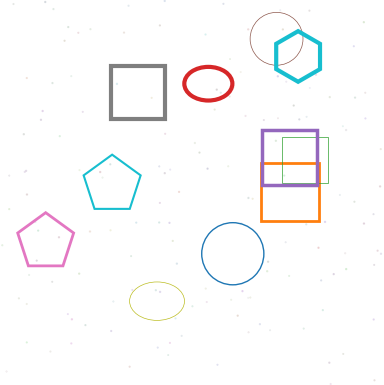[{"shape": "circle", "thickness": 1, "radius": 0.4, "center": [0.605, 0.341]}, {"shape": "square", "thickness": 2, "radius": 0.38, "center": [0.753, 0.501]}, {"shape": "square", "thickness": 0.5, "radius": 0.3, "center": [0.791, 0.585]}, {"shape": "oval", "thickness": 3, "radius": 0.31, "center": [0.541, 0.783]}, {"shape": "square", "thickness": 2.5, "radius": 0.36, "center": [0.751, 0.591]}, {"shape": "circle", "thickness": 0.5, "radius": 0.34, "center": [0.718, 0.899]}, {"shape": "pentagon", "thickness": 2, "radius": 0.38, "center": [0.119, 0.371]}, {"shape": "square", "thickness": 3, "radius": 0.35, "center": [0.358, 0.76]}, {"shape": "oval", "thickness": 0.5, "radius": 0.36, "center": [0.408, 0.218]}, {"shape": "hexagon", "thickness": 3, "radius": 0.33, "center": [0.774, 0.853]}, {"shape": "pentagon", "thickness": 1.5, "radius": 0.39, "center": [0.291, 0.52]}]